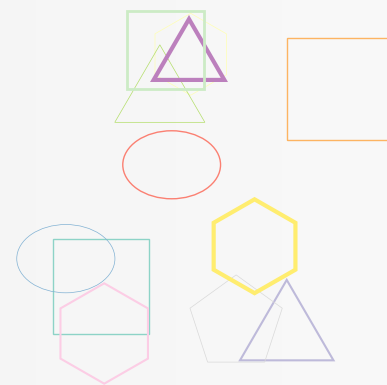[{"shape": "square", "thickness": 1, "radius": 0.62, "center": [0.261, 0.257]}, {"shape": "hexagon", "thickness": 0.5, "radius": 0.53, "center": [0.492, 0.859]}, {"shape": "triangle", "thickness": 1.5, "radius": 0.7, "center": [0.74, 0.134]}, {"shape": "oval", "thickness": 1, "radius": 0.63, "center": [0.443, 0.572]}, {"shape": "oval", "thickness": 0.5, "radius": 0.63, "center": [0.17, 0.328]}, {"shape": "square", "thickness": 1, "radius": 0.66, "center": [0.873, 0.77]}, {"shape": "triangle", "thickness": 0.5, "radius": 0.67, "center": [0.412, 0.749]}, {"shape": "hexagon", "thickness": 1.5, "radius": 0.65, "center": [0.269, 0.134]}, {"shape": "pentagon", "thickness": 0.5, "radius": 0.63, "center": [0.609, 0.161]}, {"shape": "triangle", "thickness": 3, "radius": 0.53, "center": [0.488, 0.845]}, {"shape": "square", "thickness": 2, "radius": 0.5, "center": [0.427, 0.87]}, {"shape": "hexagon", "thickness": 3, "radius": 0.61, "center": [0.657, 0.36]}]